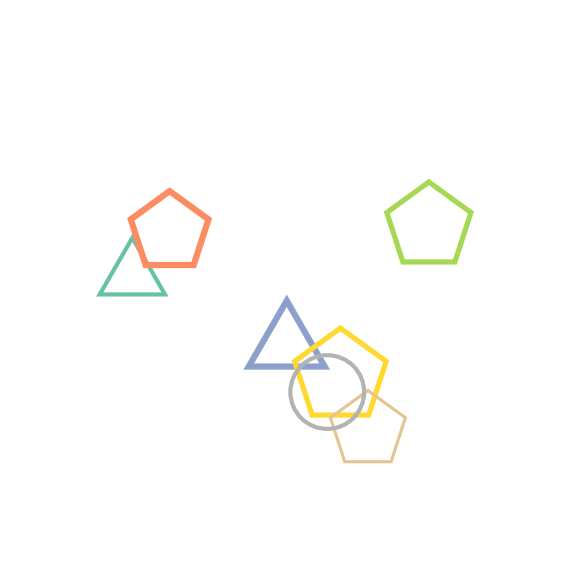[{"shape": "triangle", "thickness": 2, "radius": 0.33, "center": [0.229, 0.522]}, {"shape": "pentagon", "thickness": 3, "radius": 0.35, "center": [0.294, 0.597]}, {"shape": "triangle", "thickness": 3, "radius": 0.38, "center": [0.497, 0.402]}, {"shape": "pentagon", "thickness": 2.5, "radius": 0.38, "center": [0.743, 0.607]}, {"shape": "pentagon", "thickness": 2.5, "radius": 0.42, "center": [0.589, 0.348]}, {"shape": "pentagon", "thickness": 1.5, "radius": 0.34, "center": [0.637, 0.255]}, {"shape": "circle", "thickness": 2, "radius": 0.32, "center": [0.567, 0.32]}]